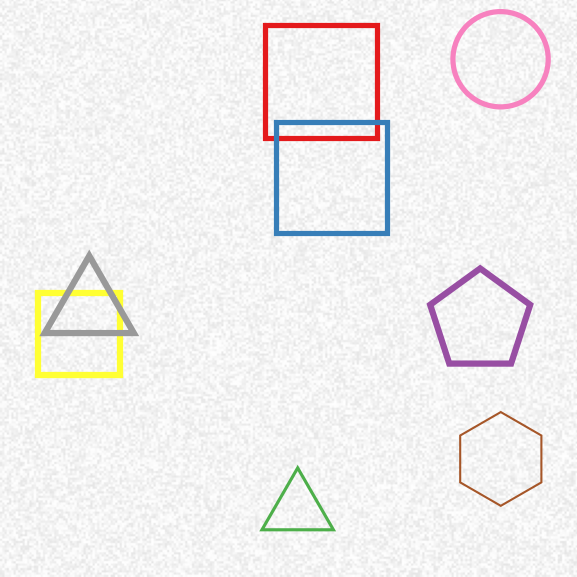[{"shape": "square", "thickness": 2.5, "radius": 0.49, "center": [0.556, 0.858]}, {"shape": "square", "thickness": 2.5, "radius": 0.48, "center": [0.573, 0.692]}, {"shape": "triangle", "thickness": 1.5, "radius": 0.36, "center": [0.515, 0.117]}, {"shape": "pentagon", "thickness": 3, "radius": 0.46, "center": [0.831, 0.443]}, {"shape": "square", "thickness": 3, "radius": 0.35, "center": [0.137, 0.42]}, {"shape": "hexagon", "thickness": 1, "radius": 0.41, "center": [0.867, 0.204]}, {"shape": "circle", "thickness": 2.5, "radius": 0.41, "center": [0.867, 0.897]}, {"shape": "triangle", "thickness": 3, "radius": 0.45, "center": [0.155, 0.467]}]